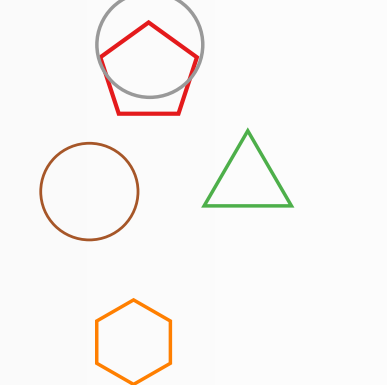[{"shape": "pentagon", "thickness": 3, "radius": 0.66, "center": [0.384, 0.811]}, {"shape": "triangle", "thickness": 2.5, "radius": 0.65, "center": [0.639, 0.53]}, {"shape": "hexagon", "thickness": 2.5, "radius": 0.55, "center": [0.345, 0.111]}, {"shape": "circle", "thickness": 2, "radius": 0.63, "center": [0.231, 0.502]}, {"shape": "circle", "thickness": 2.5, "radius": 0.68, "center": [0.387, 0.884]}]